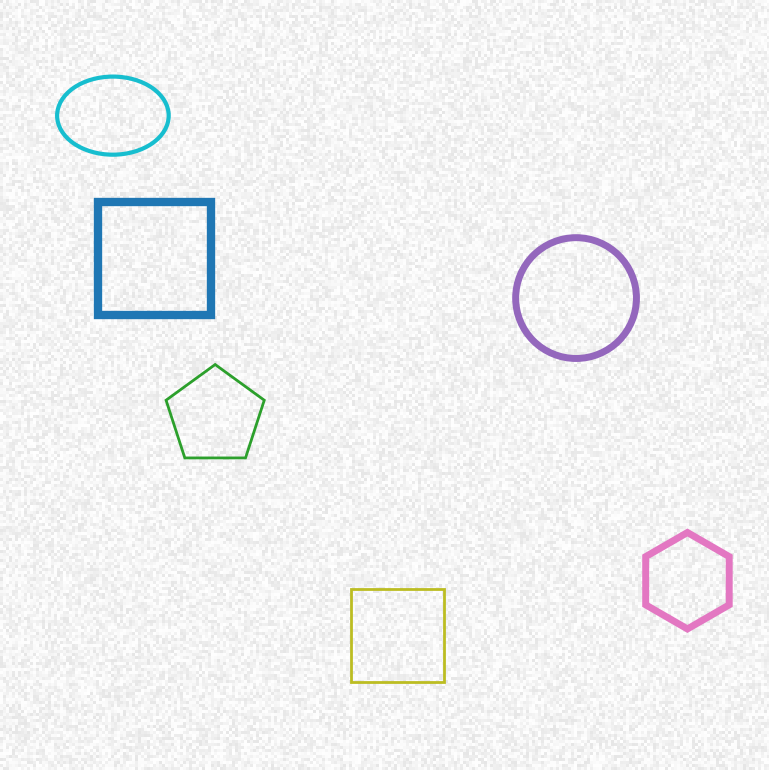[{"shape": "square", "thickness": 3, "radius": 0.37, "center": [0.201, 0.664]}, {"shape": "pentagon", "thickness": 1, "radius": 0.34, "center": [0.279, 0.46]}, {"shape": "circle", "thickness": 2.5, "radius": 0.39, "center": [0.748, 0.613]}, {"shape": "hexagon", "thickness": 2.5, "radius": 0.31, "center": [0.893, 0.246]}, {"shape": "square", "thickness": 1, "radius": 0.3, "center": [0.516, 0.175]}, {"shape": "oval", "thickness": 1.5, "radius": 0.36, "center": [0.147, 0.85]}]